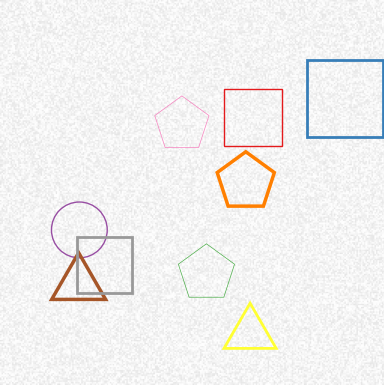[{"shape": "square", "thickness": 1, "radius": 0.37, "center": [0.657, 0.694]}, {"shape": "square", "thickness": 2, "radius": 0.5, "center": [0.895, 0.744]}, {"shape": "pentagon", "thickness": 0.5, "radius": 0.38, "center": [0.536, 0.29]}, {"shape": "circle", "thickness": 1, "radius": 0.36, "center": [0.206, 0.403]}, {"shape": "pentagon", "thickness": 2.5, "radius": 0.39, "center": [0.638, 0.528]}, {"shape": "triangle", "thickness": 2, "radius": 0.39, "center": [0.65, 0.134]}, {"shape": "triangle", "thickness": 2.5, "radius": 0.4, "center": [0.204, 0.263]}, {"shape": "pentagon", "thickness": 0.5, "radius": 0.37, "center": [0.472, 0.677]}, {"shape": "square", "thickness": 2, "radius": 0.36, "center": [0.271, 0.312]}]